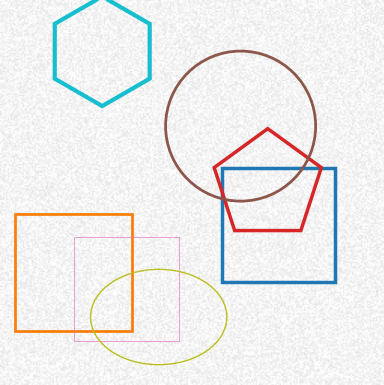[{"shape": "square", "thickness": 2.5, "radius": 0.74, "center": [0.723, 0.415]}, {"shape": "square", "thickness": 2, "radius": 0.76, "center": [0.191, 0.292]}, {"shape": "pentagon", "thickness": 2.5, "radius": 0.73, "center": [0.695, 0.519]}, {"shape": "circle", "thickness": 2, "radius": 0.97, "center": [0.625, 0.672]}, {"shape": "square", "thickness": 0.5, "radius": 0.68, "center": [0.329, 0.249]}, {"shape": "oval", "thickness": 1, "radius": 0.88, "center": [0.412, 0.177]}, {"shape": "hexagon", "thickness": 3, "radius": 0.71, "center": [0.265, 0.867]}]